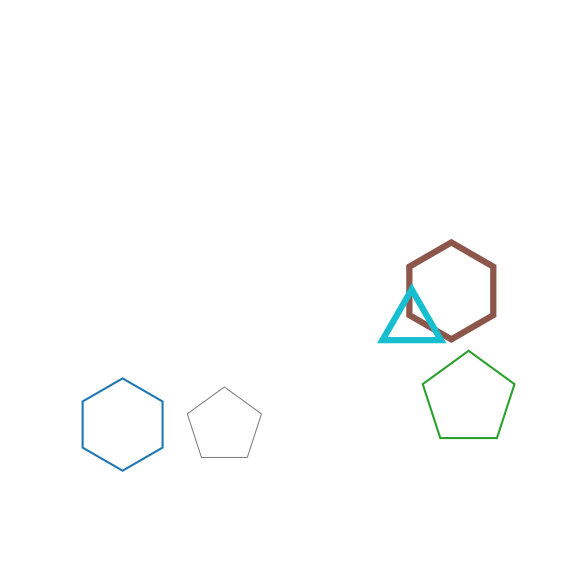[{"shape": "hexagon", "thickness": 1, "radius": 0.4, "center": [0.212, 0.264]}, {"shape": "pentagon", "thickness": 1, "radius": 0.42, "center": [0.811, 0.308]}, {"shape": "hexagon", "thickness": 3, "radius": 0.42, "center": [0.782, 0.495]}, {"shape": "pentagon", "thickness": 0.5, "radius": 0.34, "center": [0.389, 0.262]}, {"shape": "triangle", "thickness": 3, "radius": 0.29, "center": [0.713, 0.439]}]